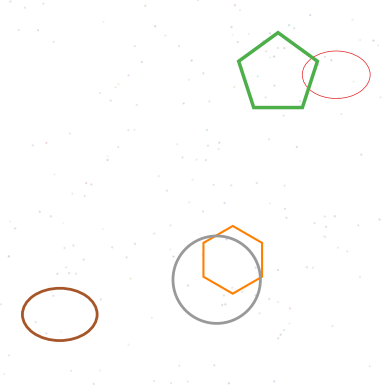[{"shape": "oval", "thickness": 0.5, "radius": 0.44, "center": [0.873, 0.806]}, {"shape": "pentagon", "thickness": 2.5, "radius": 0.54, "center": [0.722, 0.808]}, {"shape": "hexagon", "thickness": 1.5, "radius": 0.44, "center": [0.605, 0.325]}, {"shape": "oval", "thickness": 2, "radius": 0.49, "center": [0.155, 0.183]}, {"shape": "circle", "thickness": 2, "radius": 0.57, "center": [0.563, 0.274]}]